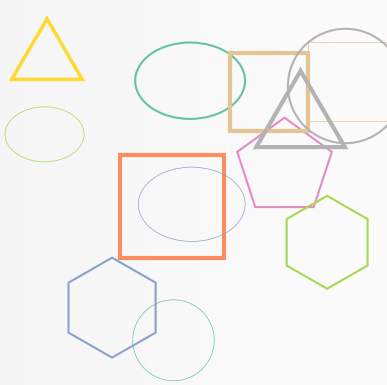[{"shape": "circle", "thickness": 0.5, "radius": 0.53, "center": [0.448, 0.116]}, {"shape": "oval", "thickness": 1.5, "radius": 0.71, "center": [0.491, 0.79]}, {"shape": "square", "thickness": 3, "radius": 0.67, "center": [0.443, 0.464]}, {"shape": "oval", "thickness": 0.5, "radius": 0.69, "center": [0.495, 0.469]}, {"shape": "hexagon", "thickness": 1.5, "radius": 0.65, "center": [0.289, 0.201]}, {"shape": "pentagon", "thickness": 1.5, "radius": 0.64, "center": [0.734, 0.566]}, {"shape": "oval", "thickness": 0.5, "radius": 0.51, "center": [0.115, 0.651]}, {"shape": "hexagon", "thickness": 1.5, "radius": 0.6, "center": [0.844, 0.371]}, {"shape": "triangle", "thickness": 2.5, "radius": 0.53, "center": [0.121, 0.846]}, {"shape": "square", "thickness": 3, "radius": 0.51, "center": [0.694, 0.762]}, {"shape": "square", "thickness": 0.5, "radius": 0.51, "center": [0.898, 0.788]}, {"shape": "circle", "thickness": 1.5, "radius": 0.74, "center": [0.892, 0.777]}, {"shape": "triangle", "thickness": 3, "radius": 0.66, "center": [0.776, 0.684]}]